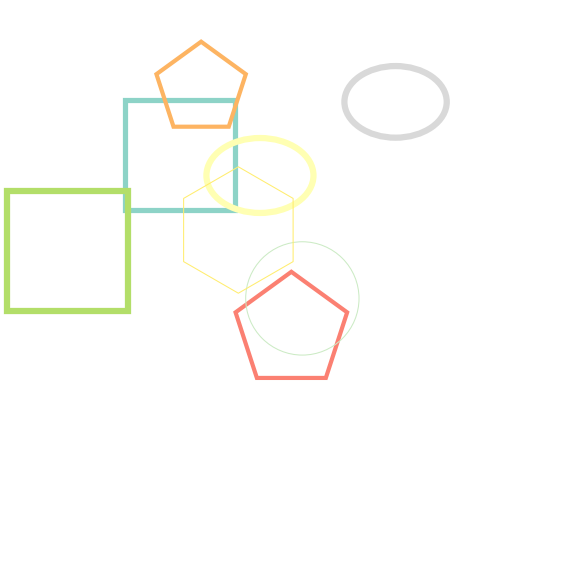[{"shape": "square", "thickness": 2.5, "radius": 0.48, "center": [0.311, 0.731]}, {"shape": "oval", "thickness": 3, "radius": 0.46, "center": [0.45, 0.695]}, {"shape": "pentagon", "thickness": 2, "radius": 0.51, "center": [0.505, 0.427]}, {"shape": "pentagon", "thickness": 2, "radius": 0.41, "center": [0.348, 0.846]}, {"shape": "square", "thickness": 3, "radius": 0.52, "center": [0.116, 0.564]}, {"shape": "oval", "thickness": 3, "radius": 0.44, "center": [0.685, 0.823]}, {"shape": "circle", "thickness": 0.5, "radius": 0.49, "center": [0.524, 0.482]}, {"shape": "hexagon", "thickness": 0.5, "radius": 0.55, "center": [0.413, 0.601]}]